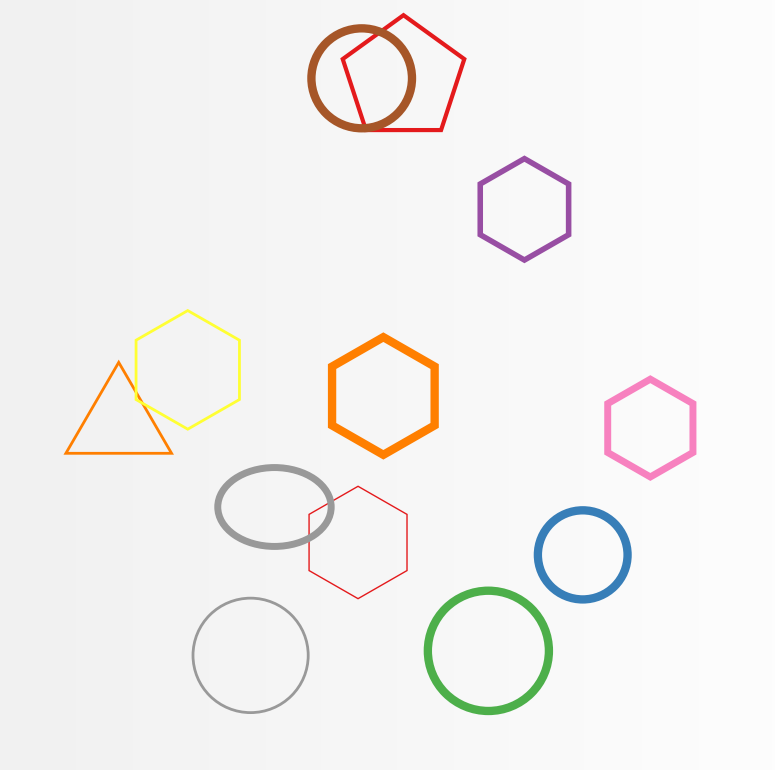[{"shape": "pentagon", "thickness": 1.5, "radius": 0.41, "center": [0.521, 0.898]}, {"shape": "hexagon", "thickness": 0.5, "radius": 0.36, "center": [0.462, 0.295]}, {"shape": "circle", "thickness": 3, "radius": 0.29, "center": [0.752, 0.279]}, {"shape": "circle", "thickness": 3, "radius": 0.39, "center": [0.63, 0.155]}, {"shape": "hexagon", "thickness": 2, "radius": 0.33, "center": [0.677, 0.728]}, {"shape": "triangle", "thickness": 1, "radius": 0.39, "center": [0.153, 0.451]}, {"shape": "hexagon", "thickness": 3, "radius": 0.38, "center": [0.495, 0.486]}, {"shape": "hexagon", "thickness": 1, "radius": 0.39, "center": [0.242, 0.52]}, {"shape": "circle", "thickness": 3, "radius": 0.32, "center": [0.467, 0.898]}, {"shape": "hexagon", "thickness": 2.5, "radius": 0.32, "center": [0.839, 0.444]}, {"shape": "circle", "thickness": 1, "radius": 0.37, "center": [0.323, 0.149]}, {"shape": "oval", "thickness": 2.5, "radius": 0.37, "center": [0.354, 0.342]}]